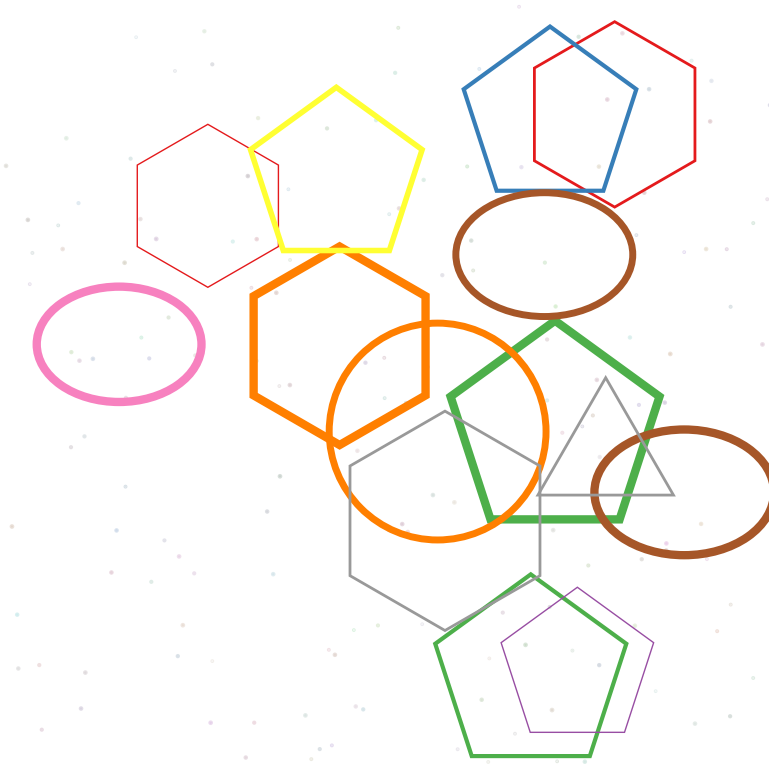[{"shape": "hexagon", "thickness": 1, "radius": 0.6, "center": [0.798, 0.851]}, {"shape": "hexagon", "thickness": 0.5, "radius": 0.53, "center": [0.27, 0.733]}, {"shape": "pentagon", "thickness": 1.5, "radius": 0.59, "center": [0.714, 0.848]}, {"shape": "pentagon", "thickness": 3, "radius": 0.71, "center": [0.721, 0.441]}, {"shape": "pentagon", "thickness": 1.5, "radius": 0.65, "center": [0.689, 0.124]}, {"shape": "pentagon", "thickness": 0.5, "radius": 0.52, "center": [0.75, 0.133]}, {"shape": "circle", "thickness": 2.5, "radius": 0.7, "center": [0.568, 0.44]}, {"shape": "hexagon", "thickness": 3, "radius": 0.64, "center": [0.441, 0.551]}, {"shape": "pentagon", "thickness": 2, "radius": 0.59, "center": [0.437, 0.769]}, {"shape": "oval", "thickness": 3, "radius": 0.58, "center": [0.889, 0.361]}, {"shape": "oval", "thickness": 2.5, "radius": 0.57, "center": [0.707, 0.669]}, {"shape": "oval", "thickness": 3, "radius": 0.53, "center": [0.155, 0.553]}, {"shape": "triangle", "thickness": 1, "radius": 0.51, "center": [0.787, 0.408]}, {"shape": "hexagon", "thickness": 1, "radius": 0.71, "center": [0.578, 0.324]}]